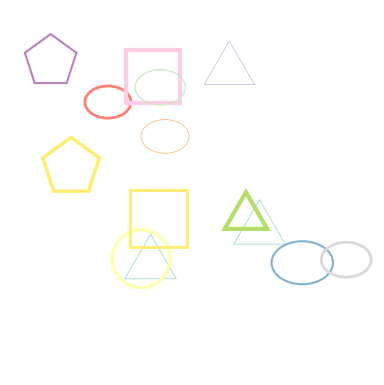[{"shape": "triangle", "thickness": 0.5, "radius": 0.39, "center": [0.674, 0.404]}, {"shape": "triangle", "thickness": 0.5, "radius": 0.39, "center": [0.391, 0.314]}, {"shape": "circle", "thickness": 2.5, "radius": 0.38, "center": [0.366, 0.328]}, {"shape": "triangle", "thickness": 0.5, "radius": 0.38, "center": [0.596, 0.818]}, {"shape": "oval", "thickness": 2, "radius": 0.3, "center": [0.28, 0.735]}, {"shape": "oval", "thickness": 1.5, "radius": 0.4, "center": [0.785, 0.318]}, {"shape": "oval", "thickness": 0.5, "radius": 0.31, "center": [0.429, 0.646]}, {"shape": "triangle", "thickness": 3, "radius": 0.32, "center": [0.639, 0.437]}, {"shape": "square", "thickness": 3, "radius": 0.35, "center": [0.398, 0.802]}, {"shape": "oval", "thickness": 2, "radius": 0.32, "center": [0.899, 0.325]}, {"shape": "pentagon", "thickness": 1.5, "radius": 0.35, "center": [0.132, 0.841]}, {"shape": "oval", "thickness": 1, "radius": 0.33, "center": [0.416, 0.773]}, {"shape": "square", "thickness": 2, "radius": 0.37, "center": [0.412, 0.433]}, {"shape": "pentagon", "thickness": 2.5, "radius": 0.39, "center": [0.185, 0.566]}]